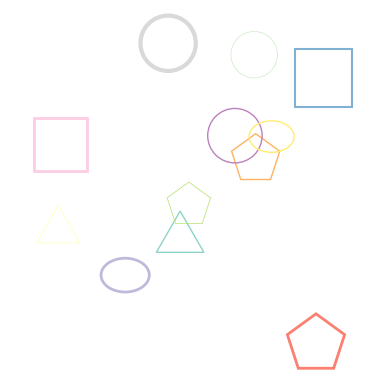[{"shape": "triangle", "thickness": 1, "radius": 0.36, "center": [0.468, 0.38]}, {"shape": "triangle", "thickness": 0.5, "radius": 0.32, "center": [0.151, 0.402]}, {"shape": "oval", "thickness": 2, "radius": 0.31, "center": [0.325, 0.285]}, {"shape": "pentagon", "thickness": 2, "radius": 0.39, "center": [0.821, 0.107]}, {"shape": "square", "thickness": 1.5, "radius": 0.37, "center": [0.841, 0.798]}, {"shape": "pentagon", "thickness": 1, "radius": 0.33, "center": [0.664, 0.587]}, {"shape": "pentagon", "thickness": 0.5, "radius": 0.3, "center": [0.491, 0.468]}, {"shape": "square", "thickness": 2, "radius": 0.34, "center": [0.158, 0.624]}, {"shape": "circle", "thickness": 3, "radius": 0.36, "center": [0.437, 0.888]}, {"shape": "circle", "thickness": 1, "radius": 0.35, "center": [0.61, 0.648]}, {"shape": "circle", "thickness": 0.5, "radius": 0.3, "center": [0.66, 0.858]}, {"shape": "oval", "thickness": 1, "radius": 0.29, "center": [0.705, 0.645]}]